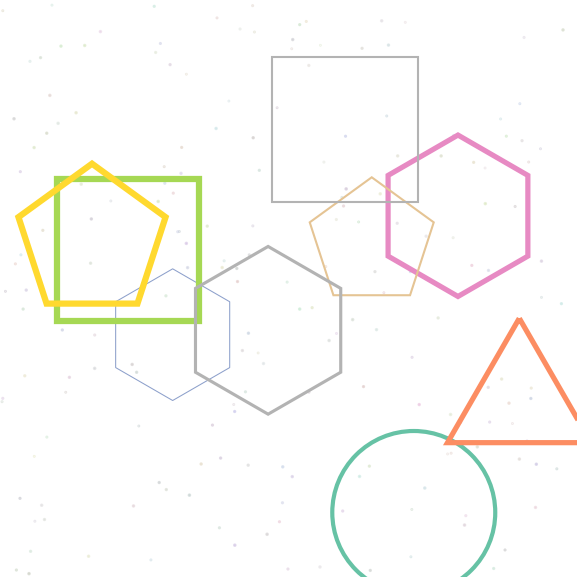[{"shape": "circle", "thickness": 2, "radius": 0.71, "center": [0.716, 0.112]}, {"shape": "triangle", "thickness": 2.5, "radius": 0.72, "center": [0.899, 0.304]}, {"shape": "hexagon", "thickness": 0.5, "radius": 0.57, "center": [0.299, 0.42]}, {"shape": "hexagon", "thickness": 2.5, "radius": 0.7, "center": [0.793, 0.626]}, {"shape": "square", "thickness": 3, "radius": 0.61, "center": [0.222, 0.566]}, {"shape": "pentagon", "thickness": 3, "radius": 0.67, "center": [0.159, 0.582]}, {"shape": "pentagon", "thickness": 1, "radius": 0.56, "center": [0.644, 0.579]}, {"shape": "square", "thickness": 1, "radius": 0.63, "center": [0.598, 0.775]}, {"shape": "hexagon", "thickness": 1.5, "radius": 0.73, "center": [0.464, 0.427]}]